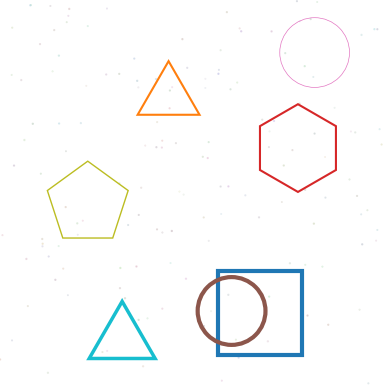[{"shape": "square", "thickness": 3, "radius": 0.55, "center": [0.675, 0.187]}, {"shape": "triangle", "thickness": 1.5, "radius": 0.46, "center": [0.438, 0.748]}, {"shape": "hexagon", "thickness": 1.5, "radius": 0.57, "center": [0.774, 0.615]}, {"shape": "circle", "thickness": 3, "radius": 0.44, "center": [0.601, 0.192]}, {"shape": "circle", "thickness": 0.5, "radius": 0.45, "center": [0.817, 0.864]}, {"shape": "pentagon", "thickness": 1, "radius": 0.55, "center": [0.228, 0.471]}, {"shape": "triangle", "thickness": 2.5, "radius": 0.49, "center": [0.317, 0.118]}]